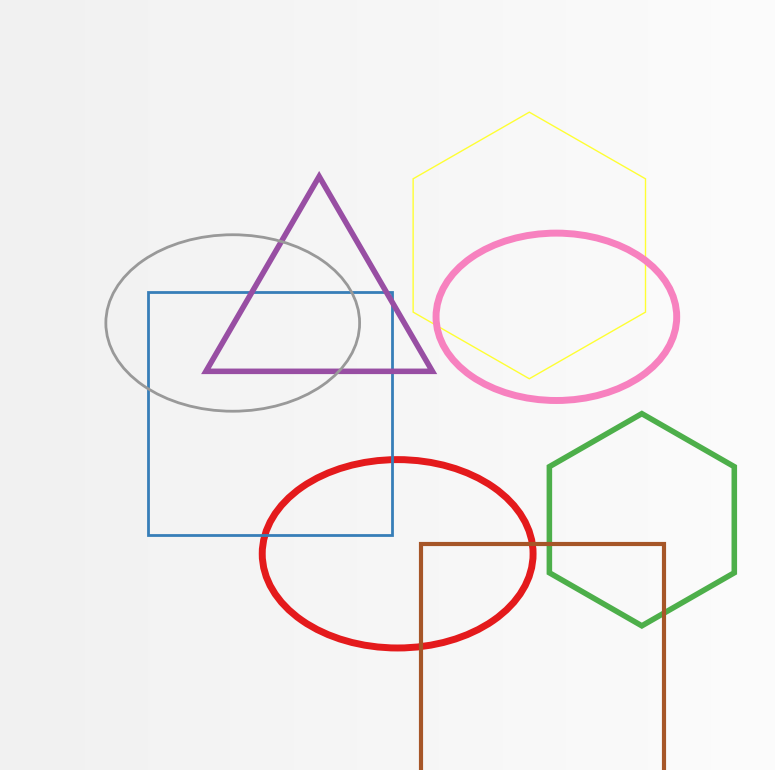[{"shape": "oval", "thickness": 2.5, "radius": 0.87, "center": [0.513, 0.281]}, {"shape": "square", "thickness": 1, "radius": 0.79, "center": [0.349, 0.463]}, {"shape": "hexagon", "thickness": 2, "radius": 0.69, "center": [0.828, 0.325]}, {"shape": "triangle", "thickness": 2, "radius": 0.84, "center": [0.412, 0.602]}, {"shape": "hexagon", "thickness": 0.5, "radius": 0.87, "center": [0.683, 0.681]}, {"shape": "square", "thickness": 1.5, "radius": 0.79, "center": [0.7, 0.136]}, {"shape": "oval", "thickness": 2.5, "radius": 0.78, "center": [0.718, 0.589]}, {"shape": "oval", "thickness": 1, "radius": 0.82, "center": [0.3, 0.581]}]